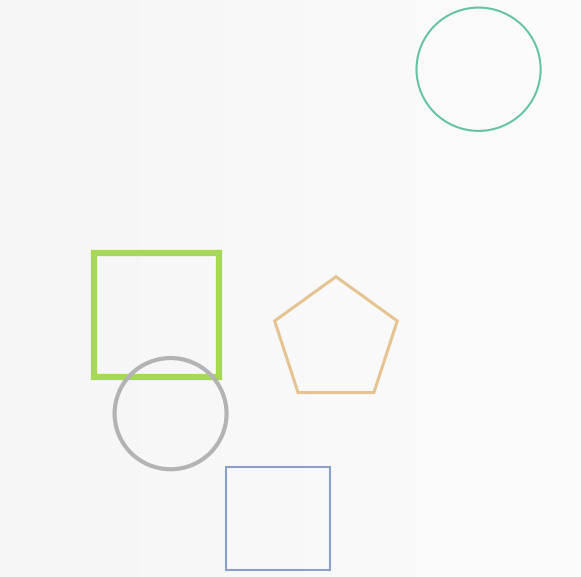[{"shape": "circle", "thickness": 1, "radius": 0.53, "center": [0.823, 0.879]}, {"shape": "square", "thickness": 1, "radius": 0.45, "center": [0.479, 0.102]}, {"shape": "square", "thickness": 3, "radius": 0.53, "center": [0.269, 0.454]}, {"shape": "pentagon", "thickness": 1.5, "radius": 0.55, "center": [0.578, 0.409]}, {"shape": "circle", "thickness": 2, "radius": 0.48, "center": [0.293, 0.283]}]